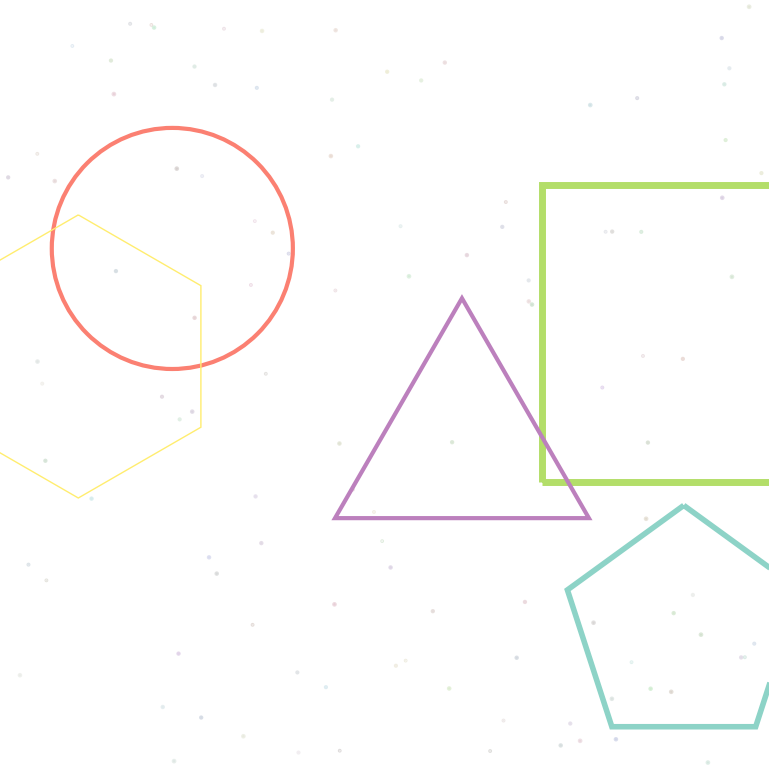[{"shape": "pentagon", "thickness": 2, "radius": 0.79, "center": [0.888, 0.185]}, {"shape": "circle", "thickness": 1.5, "radius": 0.78, "center": [0.224, 0.677]}, {"shape": "square", "thickness": 2.5, "radius": 0.96, "center": [0.896, 0.567]}, {"shape": "triangle", "thickness": 1.5, "radius": 0.95, "center": [0.6, 0.422]}, {"shape": "hexagon", "thickness": 0.5, "radius": 0.92, "center": [0.102, 0.537]}]